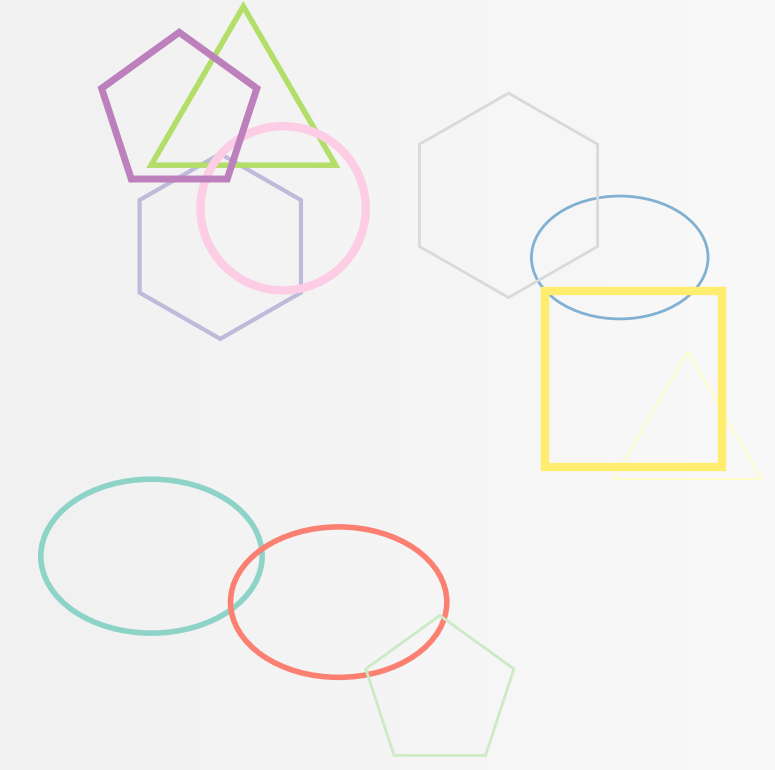[{"shape": "oval", "thickness": 2, "radius": 0.71, "center": [0.195, 0.278]}, {"shape": "triangle", "thickness": 0.5, "radius": 0.55, "center": [0.887, 0.433]}, {"shape": "hexagon", "thickness": 1.5, "radius": 0.6, "center": [0.284, 0.68]}, {"shape": "oval", "thickness": 2, "radius": 0.7, "center": [0.437, 0.218]}, {"shape": "oval", "thickness": 1, "radius": 0.57, "center": [0.8, 0.666]}, {"shape": "triangle", "thickness": 2, "radius": 0.69, "center": [0.314, 0.854]}, {"shape": "circle", "thickness": 3, "radius": 0.53, "center": [0.365, 0.73]}, {"shape": "hexagon", "thickness": 1, "radius": 0.66, "center": [0.656, 0.746]}, {"shape": "pentagon", "thickness": 2.5, "radius": 0.53, "center": [0.231, 0.853]}, {"shape": "pentagon", "thickness": 1, "radius": 0.5, "center": [0.567, 0.1]}, {"shape": "square", "thickness": 3, "radius": 0.57, "center": [0.817, 0.508]}]